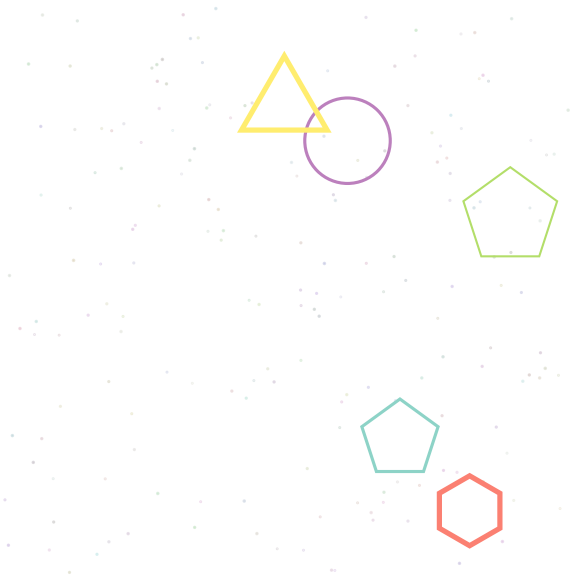[{"shape": "pentagon", "thickness": 1.5, "radius": 0.35, "center": [0.693, 0.239]}, {"shape": "hexagon", "thickness": 2.5, "radius": 0.3, "center": [0.813, 0.115]}, {"shape": "pentagon", "thickness": 1, "radius": 0.43, "center": [0.884, 0.624]}, {"shape": "circle", "thickness": 1.5, "radius": 0.37, "center": [0.602, 0.755]}, {"shape": "triangle", "thickness": 2.5, "radius": 0.43, "center": [0.492, 0.817]}]